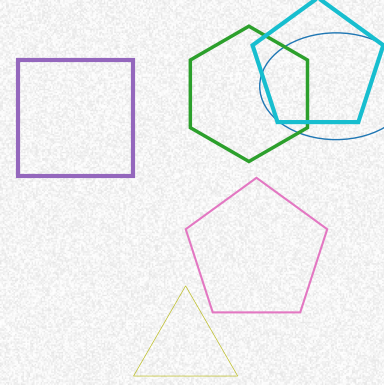[{"shape": "oval", "thickness": 1, "radius": 0.99, "center": [0.873, 0.776]}, {"shape": "hexagon", "thickness": 2.5, "radius": 0.88, "center": [0.647, 0.756]}, {"shape": "square", "thickness": 3, "radius": 0.75, "center": [0.196, 0.693]}, {"shape": "pentagon", "thickness": 1.5, "radius": 0.97, "center": [0.666, 0.345]}, {"shape": "triangle", "thickness": 0.5, "radius": 0.78, "center": [0.482, 0.101]}, {"shape": "pentagon", "thickness": 3, "radius": 0.89, "center": [0.826, 0.827]}]